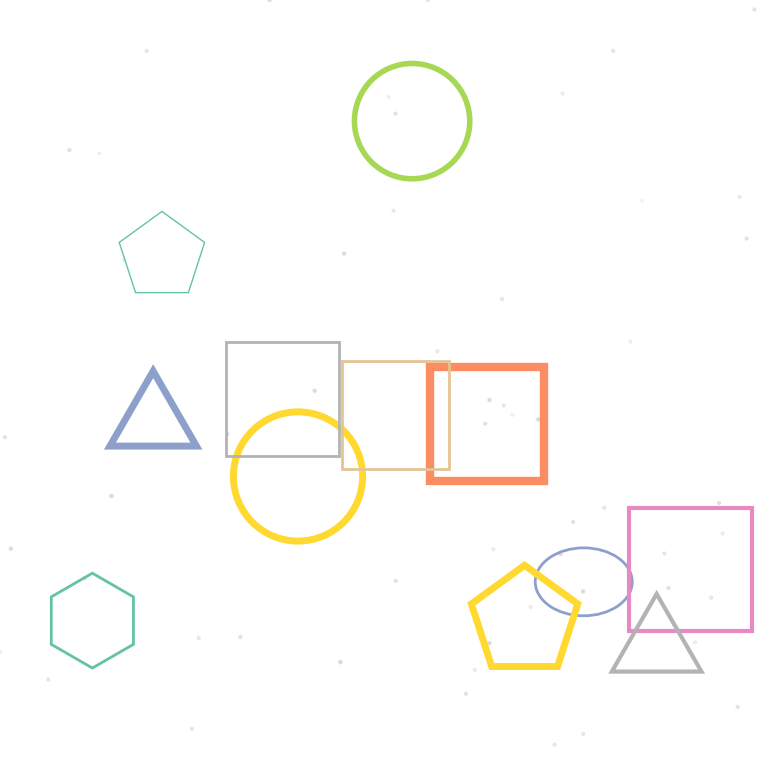[{"shape": "hexagon", "thickness": 1, "radius": 0.31, "center": [0.12, 0.194]}, {"shape": "pentagon", "thickness": 0.5, "radius": 0.29, "center": [0.21, 0.667]}, {"shape": "square", "thickness": 3, "radius": 0.37, "center": [0.632, 0.449]}, {"shape": "oval", "thickness": 1, "radius": 0.31, "center": [0.758, 0.244]}, {"shape": "triangle", "thickness": 2.5, "radius": 0.32, "center": [0.199, 0.453]}, {"shape": "square", "thickness": 1.5, "radius": 0.4, "center": [0.897, 0.26]}, {"shape": "circle", "thickness": 2, "radius": 0.37, "center": [0.535, 0.843]}, {"shape": "pentagon", "thickness": 2.5, "radius": 0.36, "center": [0.681, 0.193]}, {"shape": "circle", "thickness": 2.5, "radius": 0.42, "center": [0.387, 0.381]}, {"shape": "square", "thickness": 1, "radius": 0.35, "center": [0.514, 0.461]}, {"shape": "triangle", "thickness": 1.5, "radius": 0.34, "center": [0.853, 0.161]}, {"shape": "square", "thickness": 1, "radius": 0.37, "center": [0.367, 0.482]}]